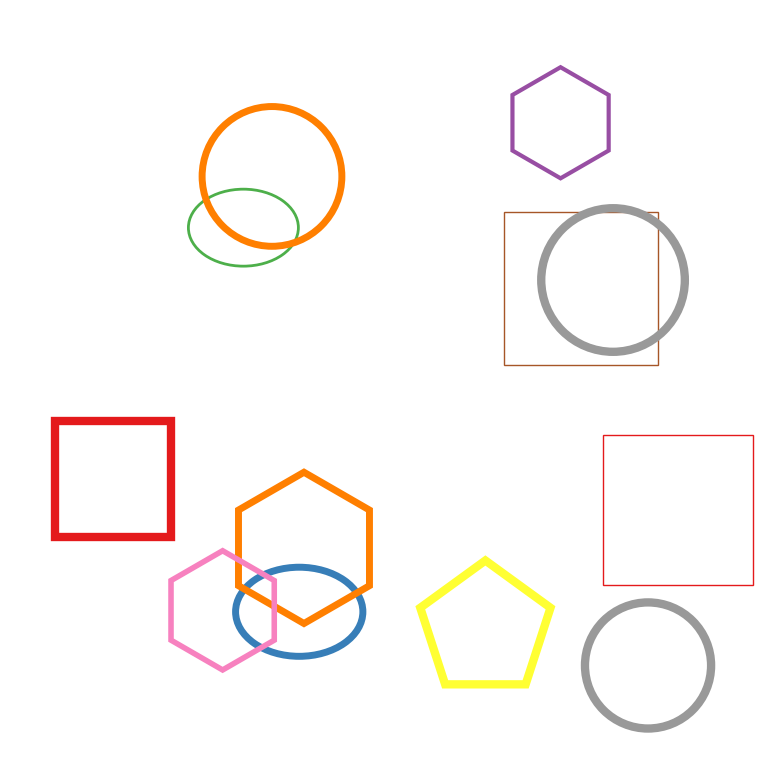[{"shape": "square", "thickness": 0.5, "radius": 0.49, "center": [0.881, 0.337]}, {"shape": "square", "thickness": 3, "radius": 0.38, "center": [0.147, 0.378]}, {"shape": "oval", "thickness": 2.5, "radius": 0.41, "center": [0.389, 0.205]}, {"shape": "oval", "thickness": 1, "radius": 0.36, "center": [0.316, 0.704]}, {"shape": "hexagon", "thickness": 1.5, "radius": 0.36, "center": [0.728, 0.841]}, {"shape": "circle", "thickness": 2.5, "radius": 0.45, "center": [0.353, 0.771]}, {"shape": "hexagon", "thickness": 2.5, "radius": 0.49, "center": [0.395, 0.288]}, {"shape": "pentagon", "thickness": 3, "radius": 0.44, "center": [0.63, 0.183]}, {"shape": "square", "thickness": 0.5, "radius": 0.5, "center": [0.755, 0.625]}, {"shape": "hexagon", "thickness": 2, "radius": 0.39, "center": [0.289, 0.207]}, {"shape": "circle", "thickness": 3, "radius": 0.47, "center": [0.796, 0.636]}, {"shape": "circle", "thickness": 3, "radius": 0.41, "center": [0.842, 0.136]}]